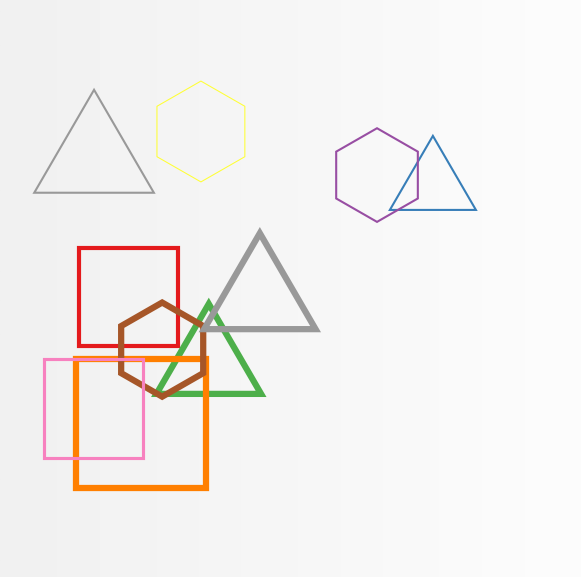[{"shape": "square", "thickness": 2, "radius": 0.43, "center": [0.222, 0.485]}, {"shape": "triangle", "thickness": 1, "radius": 0.43, "center": [0.745, 0.678]}, {"shape": "triangle", "thickness": 3, "radius": 0.52, "center": [0.359, 0.369]}, {"shape": "hexagon", "thickness": 1, "radius": 0.41, "center": [0.649, 0.696]}, {"shape": "square", "thickness": 3, "radius": 0.56, "center": [0.242, 0.265]}, {"shape": "hexagon", "thickness": 0.5, "radius": 0.44, "center": [0.346, 0.771]}, {"shape": "hexagon", "thickness": 3, "radius": 0.41, "center": [0.279, 0.394]}, {"shape": "square", "thickness": 1.5, "radius": 0.43, "center": [0.161, 0.291]}, {"shape": "triangle", "thickness": 1, "radius": 0.59, "center": [0.162, 0.725]}, {"shape": "triangle", "thickness": 3, "radius": 0.55, "center": [0.447, 0.485]}]